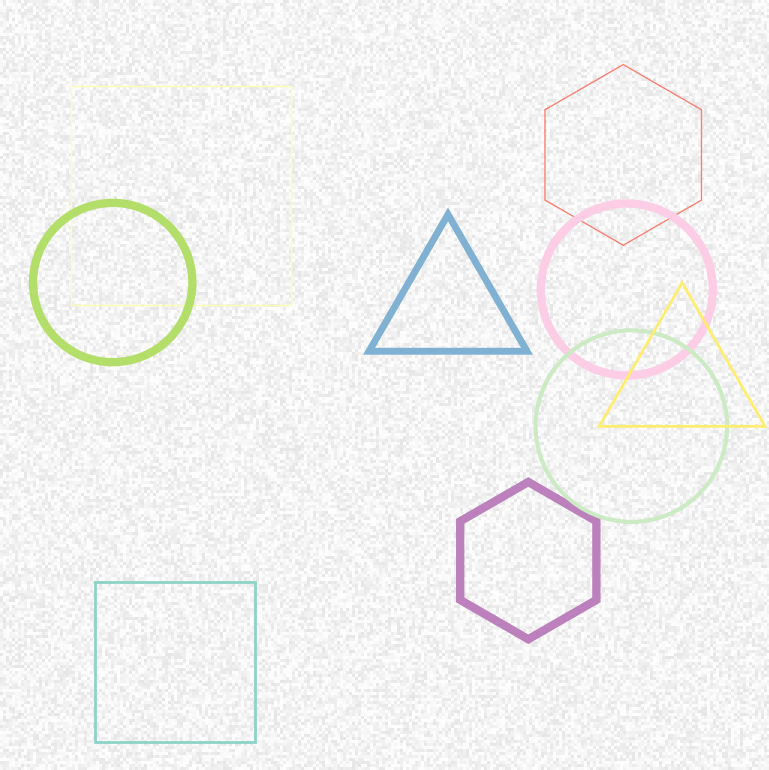[{"shape": "square", "thickness": 1, "radius": 0.52, "center": [0.228, 0.14]}, {"shape": "square", "thickness": 0.5, "radius": 0.71, "center": [0.235, 0.746]}, {"shape": "hexagon", "thickness": 0.5, "radius": 0.59, "center": [0.809, 0.799]}, {"shape": "triangle", "thickness": 2.5, "radius": 0.59, "center": [0.582, 0.603]}, {"shape": "circle", "thickness": 3, "radius": 0.52, "center": [0.146, 0.633]}, {"shape": "circle", "thickness": 3, "radius": 0.56, "center": [0.814, 0.624]}, {"shape": "hexagon", "thickness": 3, "radius": 0.51, "center": [0.686, 0.272]}, {"shape": "circle", "thickness": 1.5, "radius": 0.62, "center": [0.82, 0.447]}, {"shape": "triangle", "thickness": 1, "radius": 0.62, "center": [0.886, 0.508]}]